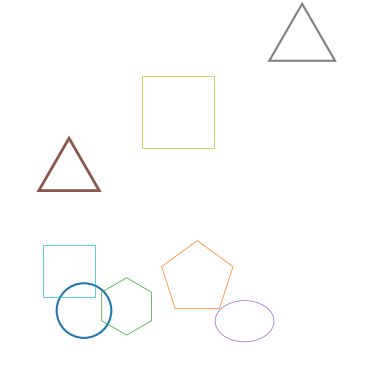[{"shape": "circle", "thickness": 1.5, "radius": 0.35, "center": [0.218, 0.193]}, {"shape": "pentagon", "thickness": 0.5, "radius": 0.49, "center": [0.512, 0.277]}, {"shape": "hexagon", "thickness": 0.5, "radius": 0.37, "center": [0.329, 0.204]}, {"shape": "oval", "thickness": 0.5, "radius": 0.38, "center": [0.635, 0.166]}, {"shape": "triangle", "thickness": 2, "radius": 0.45, "center": [0.179, 0.55]}, {"shape": "triangle", "thickness": 1.5, "radius": 0.49, "center": [0.785, 0.892]}, {"shape": "square", "thickness": 0.5, "radius": 0.47, "center": [0.462, 0.709]}, {"shape": "square", "thickness": 0.5, "radius": 0.34, "center": [0.178, 0.296]}]